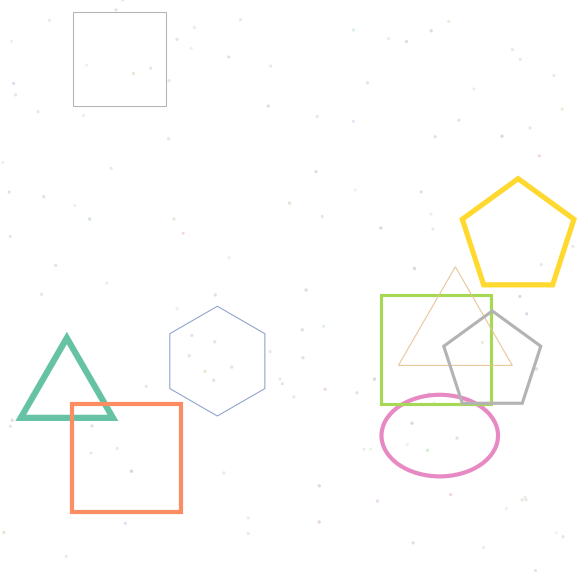[{"shape": "triangle", "thickness": 3, "radius": 0.46, "center": [0.116, 0.322]}, {"shape": "square", "thickness": 2, "radius": 0.47, "center": [0.22, 0.206]}, {"shape": "hexagon", "thickness": 0.5, "radius": 0.48, "center": [0.376, 0.374]}, {"shape": "oval", "thickness": 2, "radius": 0.5, "center": [0.762, 0.245]}, {"shape": "square", "thickness": 1.5, "radius": 0.47, "center": [0.755, 0.394]}, {"shape": "pentagon", "thickness": 2.5, "radius": 0.51, "center": [0.897, 0.588]}, {"shape": "triangle", "thickness": 0.5, "radius": 0.57, "center": [0.788, 0.423]}, {"shape": "pentagon", "thickness": 1.5, "radius": 0.44, "center": [0.852, 0.372]}, {"shape": "square", "thickness": 0.5, "radius": 0.41, "center": [0.207, 0.898]}]